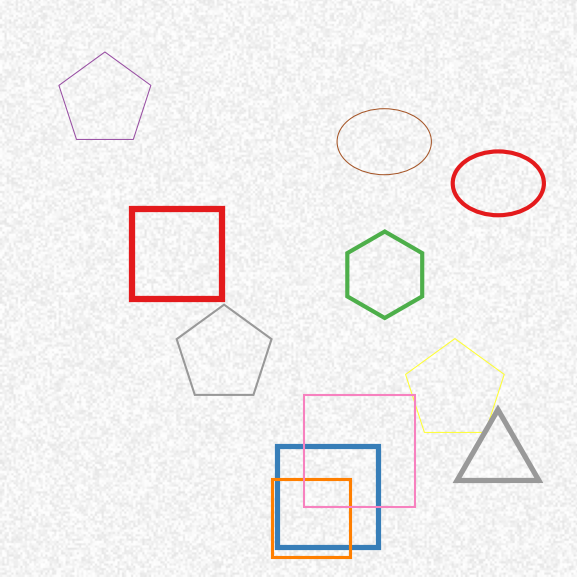[{"shape": "oval", "thickness": 2, "radius": 0.39, "center": [0.863, 0.682]}, {"shape": "square", "thickness": 3, "radius": 0.39, "center": [0.307, 0.56]}, {"shape": "square", "thickness": 2.5, "radius": 0.44, "center": [0.567, 0.139]}, {"shape": "hexagon", "thickness": 2, "radius": 0.37, "center": [0.666, 0.523]}, {"shape": "pentagon", "thickness": 0.5, "radius": 0.42, "center": [0.182, 0.825]}, {"shape": "square", "thickness": 1.5, "radius": 0.34, "center": [0.539, 0.102]}, {"shape": "pentagon", "thickness": 0.5, "radius": 0.45, "center": [0.788, 0.323]}, {"shape": "oval", "thickness": 0.5, "radius": 0.41, "center": [0.665, 0.754]}, {"shape": "square", "thickness": 1, "radius": 0.48, "center": [0.622, 0.218]}, {"shape": "triangle", "thickness": 2.5, "radius": 0.41, "center": [0.862, 0.208]}, {"shape": "pentagon", "thickness": 1, "radius": 0.43, "center": [0.388, 0.385]}]